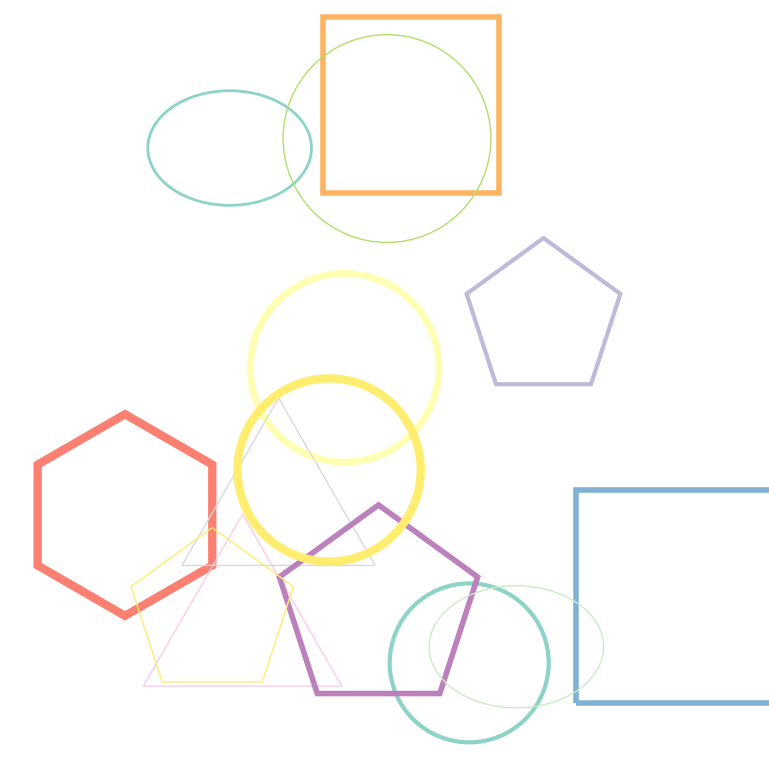[{"shape": "circle", "thickness": 1.5, "radius": 0.52, "center": [0.609, 0.139]}, {"shape": "oval", "thickness": 1, "radius": 0.53, "center": [0.298, 0.808]}, {"shape": "circle", "thickness": 2.5, "radius": 0.61, "center": [0.448, 0.522]}, {"shape": "pentagon", "thickness": 1.5, "radius": 0.52, "center": [0.706, 0.586]}, {"shape": "hexagon", "thickness": 3, "radius": 0.65, "center": [0.162, 0.331]}, {"shape": "square", "thickness": 2, "radius": 0.69, "center": [0.886, 0.225]}, {"shape": "square", "thickness": 2, "radius": 0.57, "center": [0.534, 0.864]}, {"shape": "circle", "thickness": 0.5, "radius": 0.67, "center": [0.503, 0.82]}, {"shape": "triangle", "thickness": 0.5, "radius": 0.74, "center": [0.315, 0.183]}, {"shape": "triangle", "thickness": 0.5, "radius": 0.72, "center": [0.362, 0.338]}, {"shape": "pentagon", "thickness": 2, "radius": 0.68, "center": [0.492, 0.209]}, {"shape": "oval", "thickness": 0.5, "radius": 0.57, "center": [0.671, 0.16]}, {"shape": "pentagon", "thickness": 0.5, "radius": 0.55, "center": [0.276, 0.204]}, {"shape": "circle", "thickness": 3, "radius": 0.59, "center": [0.427, 0.39]}]